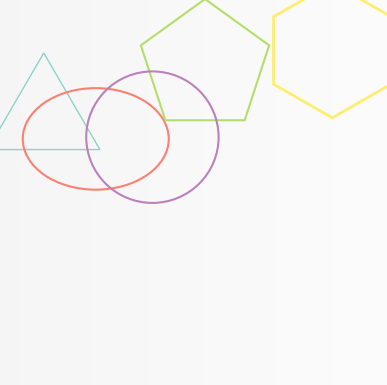[{"shape": "triangle", "thickness": 1, "radius": 0.84, "center": [0.113, 0.695]}, {"shape": "oval", "thickness": 1.5, "radius": 0.94, "center": [0.247, 0.639]}, {"shape": "pentagon", "thickness": 1.5, "radius": 0.87, "center": [0.529, 0.828]}, {"shape": "circle", "thickness": 1.5, "radius": 0.85, "center": [0.393, 0.644]}, {"shape": "hexagon", "thickness": 2, "radius": 0.88, "center": [0.858, 0.869]}]